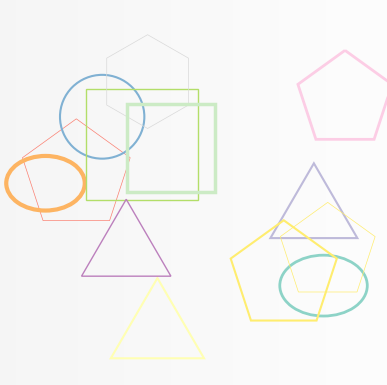[{"shape": "oval", "thickness": 2, "radius": 0.56, "center": [0.835, 0.258]}, {"shape": "triangle", "thickness": 1.5, "radius": 0.69, "center": [0.406, 0.139]}, {"shape": "triangle", "thickness": 1.5, "radius": 0.65, "center": [0.81, 0.446]}, {"shape": "pentagon", "thickness": 0.5, "radius": 0.73, "center": [0.197, 0.545]}, {"shape": "circle", "thickness": 1.5, "radius": 0.54, "center": [0.264, 0.697]}, {"shape": "oval", "thickness": 3, "radius": 0.51, "center": [0.117, 0.524]}, {"shape": "square", "thickness": 1, "radius": 0.72, "center": [0.366, 0.626]}, {"shape": "pentagon", "thickness": 2, "radius": 0.64, "center": [0.89, 0.741]}, {"shape": "hexagon", "thickness": 0.5, "radius": 0.61, "center": [0.381, 0.788]}, {"shape": "triangle", "thickness": 1, "radius": 0.67, "center": [0.326, 0.349]}, {"shape": "square", "thickness": 2.5, "radius": 0.57, "center": [0.442, 0.615]}, {"shape": "pentagon", "thickness": 1.5, "radius": 0.72, "center": [0.732, 0.284]}, {"shape": "pentagon", "thickness": 0.5, "radius": 0.64, "center": [0.846, 0.346]}]